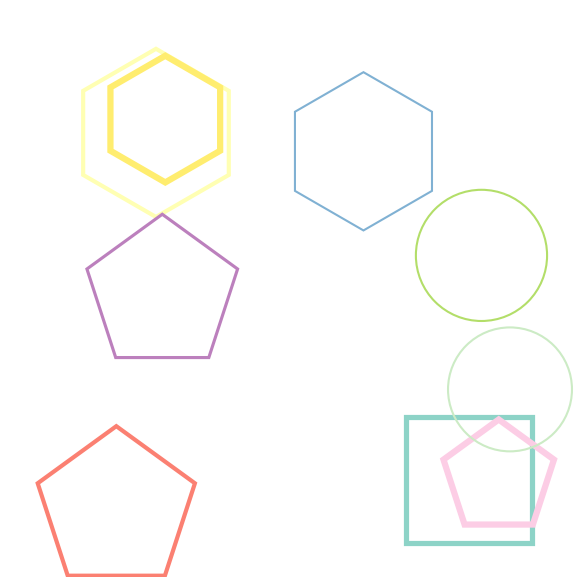[{"shape": "square", "thickness": 2.5, "radius": 0.54, "center": [0.812, 0.168]}, {"shape": "hexagon", "thickness": 2, "radius": 0.73, "center": [0.27, 0.769]}, {"shape": "pentagon", "thickness": 2, "radius": 0.72, "center": [0.201, 0.118]}, {"shape": "hexagon", "thickness": 1, "radius": 0.69, "center": [0.629, 0.737]}, {"shape": "circle", "thickness": 1, "radius": 0.57, "center": [0.834, 0.557]}, {"shape": "pentagon", "thickness": 3, "radius": 0.5, "center": [0.864, 0.172]}, {"shape": "pentagon", "thickness": 1.5, "radius": 0.69, "center": [0.281, 0.491]}, {"shape": "circle", "thickness": 1, "radius": 0.54, "center": [0.883, 0.325]}, {"shape": "hexagon", "thickness": 3, "radius": 0.55, "center": [0.286, 0.793]}]